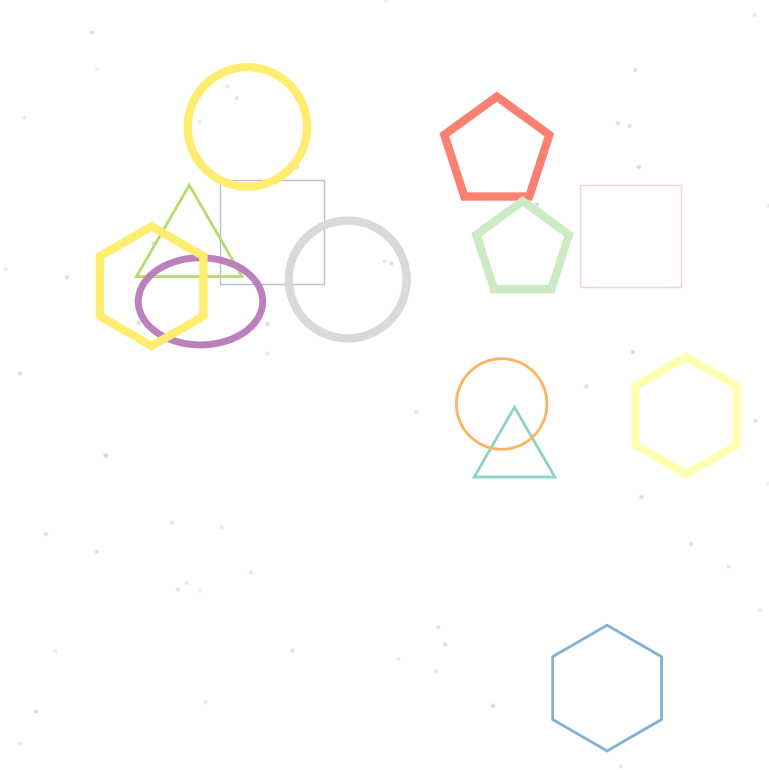[{"shape": "triangle", "thickness": 1, "radius": 0.3, "center": [0.668, 0.411]}, {"shape": "hexagon", "thickness": 3, "radius": 0.38, "center": [0.891, 0.46]}, {"shape": "square", "thickness": 0.5, "radius": 0.34, "center": [0.353, 0.699]}, {"shape": "pentagon", "thickness": 3, "radius": 0.36, "center": [0.645, 0.803]}, {"shape": "hexagon", "thickness": 1, "radius": 0.41, "center": [0.788, 0.106]}, {"shape": "circle", "thickness": 1, "radius": 0.29, "center": [0.652, 0.475]}, {"shape": "triangle", "thickness": 1, "radius": 0.4, "center": [0.246, 0.68]}, {"shape": "square", "thickness": 0.5, "radius": 0.33, "center": [0.818, 0.693]}, {"shape": "circle", "thickness": 3, "radius": 0.38, "center": [0.452, 0.637]}, {"shape": "oval", "thickness": 2.5, "radius": 0.4, "center": [0.26, 0.609]}, {"shape": "pentagon", "thickness": 3, "radius": 0.32, "center": [0.679, 0.676]}, {"shape": "hexagon", "thickness": 3, "radius": 0.39, "center": [0.197, 0.628]}, {"shape": "circle", "thickness": 3, "radius": 0.39, "center": [0.321, 0.835]}]